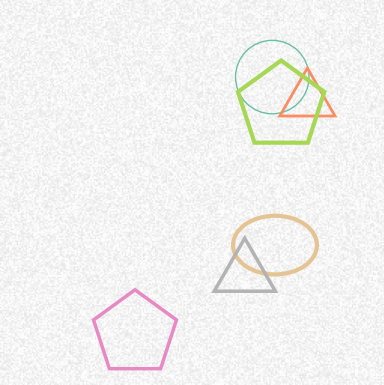[{"shape": "circle", "thickness": 1, "radius": 0.48, "center": [0.707, 0.8]}, {"shape": "triangle", "thickness": 2, "radius": 0.41, "center": [0.798, 0.74]}, {"shape": "pentagon", "thickness": 2.5, "radius": 0.57, "center": [0.351, 0.134]}, {"shape": "pentagon", "thickness": 3, "radius": 0.59, "center": [0.73, 0.725]}, {"shape": "oval", "thickness": 3, "radius": 0.54, "center": [0.714, 0.363]}, {"shape": "triangle", "thickness": 2.5, "radius": 0.46, "center": [0.636, 0.289]}]